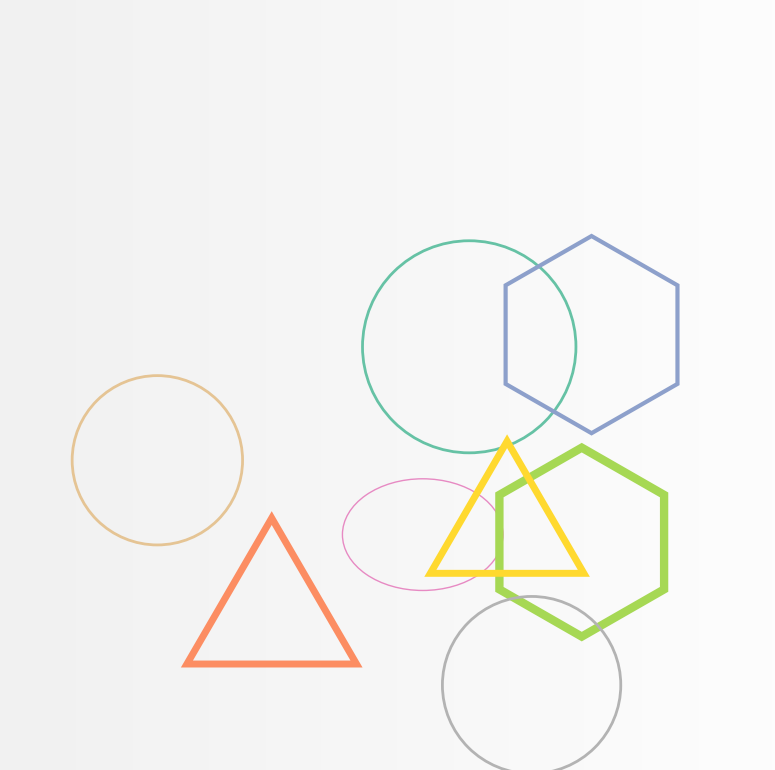[{"shape": "circle", "thickness": 1, "radius": 0.69, "center": [0.605, 0.55]}, {"shape": "triangle", "thickness": 2.5, "radius": 0.63, "center": [0.351, 0.201]}, {"shape": "hexagon", "thickness": 1.5, "radius": 0.64, "center": [0.763, 0.565]}, {"shape": "oval", "thickness": 0.5, "radius": 0.52, "center": [0.545, 0.306]}, {"shape": "hexagon", "thickness": 3, "radius": 0.61, "center": [0.751, 0.296]}, {"shape": "triangle", "thickness": 2.5, "radius": 0.57, "center": [0.654, 0.313]}, {"shape": "circle", "thickness": 1, "radius": 0.55, "center": [0.203, 0.402]}, {"shape": "circle", "thickness": 1, "radius": 0.58, "center": [0.686, 0.11]}]